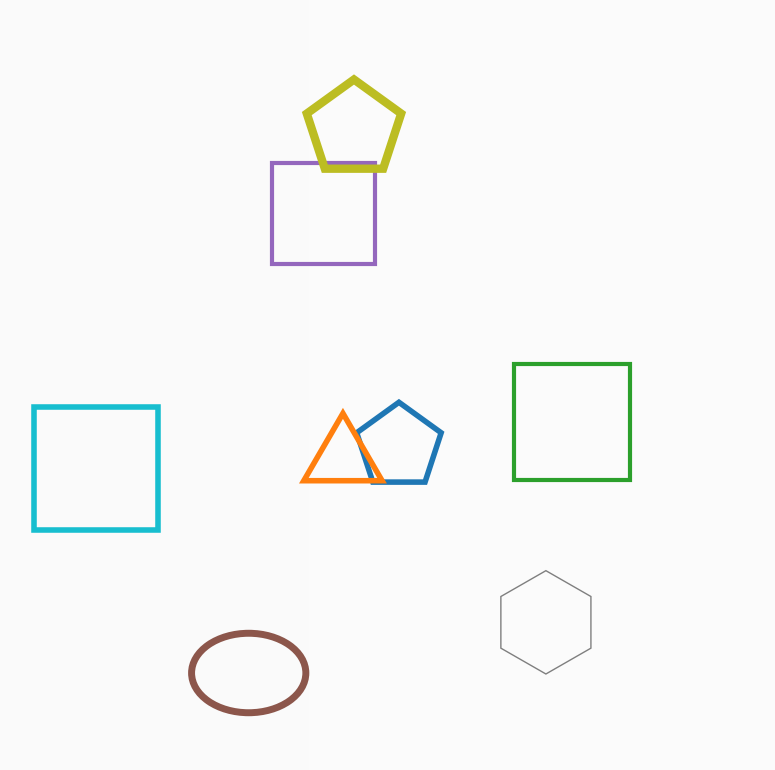[{"shape": "pentagon", "thickness": 2, "radius": 0.29, "center": [0.515, 0.42]}, {"shape": "triangle", "thickness": 2, "radius": 0.29, "center": [0.443, 0.405]}, {"shape": "square", "thickness": 1.5, "radius": 0.37, "center": [0.737, 0.452]}, {"shape": "square", "thickness": 1.5, "radius": 0.33, "center": [0.417, 0.723]}, {"shape": "oval", "thickness": 2.5, "radius": 0.37, "center": [0.321, 0.126]}, {"shape": "hexagon", "thickness": 0.5, "radius": 0.34, "center": [0.704, 0.192]}, {"shape": "pentagon", "thickness": 3, "radius": 0.32, "center": [0.457, 0.833]}, {"shape": "square", "thickness": 2, "radius": 0.4, "center": [0.124, 0.392]}]